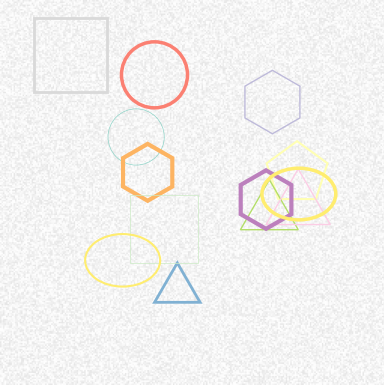[{"shape": "circle", "thickness": 0.5, "radius": 0.37, "center": [0.354, 0.644]}, {"shape": "pentagon", "thickness": 1.5, "radius": 0.42, "center": [0.772, 0.55]}, {"shape": "hexagon", "thickness": 1, "radius": 0.41, "center": [0.708, 0.735]}, {"shape": "circle", "thickness": 2.5, "radius": 0.43, "center": [0.401, 0.806]}, {"shape": "triangle", "thickness": 2, "radius": 0.34, "center": [0.461, 0.249]}, {"shape": "hexagon", "thickness": 3, "radius": 0.37, "center": [0.384, 0.552]}, {"shape": "triangle", "thickness": 1, "radius": 0.43, "center": [0.7, 0.447]}, {"shape": "triangle", "thickness": 1, "radius": 0.48, "center": [0.775, 0.465]}, {"shape": "square", "thickness": 2, "radius": 0.48, "center": [0.183, 0.856]}, {"shape": "hexagon", "thickness": 3, "radius": 0.38, "center": [0.691, 0.482]}, {"shape": "square", "thickness": 0.5, "radius": 0.44, "center": [0.426, 0.405]}, {"shape": "oval", "thickness": 1.5, "radius": 0.49, "center": [0.319, 0.324]}, {"shape": "oval", "thickness": 2.5, "radius": 0.48, "center": [0.776, 0.496]}]